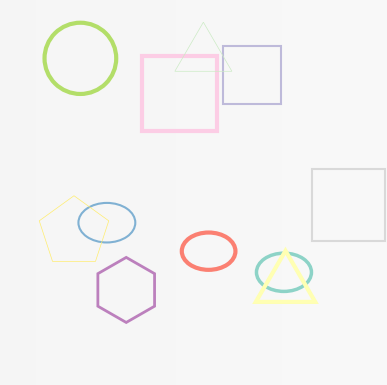[{"shape": "oval", "thickness": 2.5, "radius": 0.35, "center": [0.733, 0.293]}, {"shape": "triangle", "thickness": 3, "radius": 0.44, "center": [0.737, 0.26]}, {"shape": "square", "thickness": 1.5, "radius": 0.38, "center": [0.65, 0.805]}, {"shape": "oval", "thickness": 3, "radius": 0.35, "center": [0.538, 0.348]}, {"shape": "oval", "thickness": 1.5, "radius": 0.37, "center": [0.276, 0.422]}, {"shape": "circle", "thickness": 3, "radius": 0.46, "center": [0.207, 0.848]}, {"shape": "square", "thickness": 3, "radius": 0.48, "center": [0.462, 0.756]}, {"shape": "square", "thickness": 1.5, "radius": 0.47, "center": [0.899, 0.468]}, {"shape": "hexagon", "thickness": 2, "radius": 0.42, "center": [0.326, 0.247]}, {"shape": "triangle", "thickness": 0.5, "radius": 0.43, "center": [0.525, 0.857]}, {"shape": "pentagon", "thickness": 0.5, "radius": 0.47, "center": [0.191, 0.397]}]